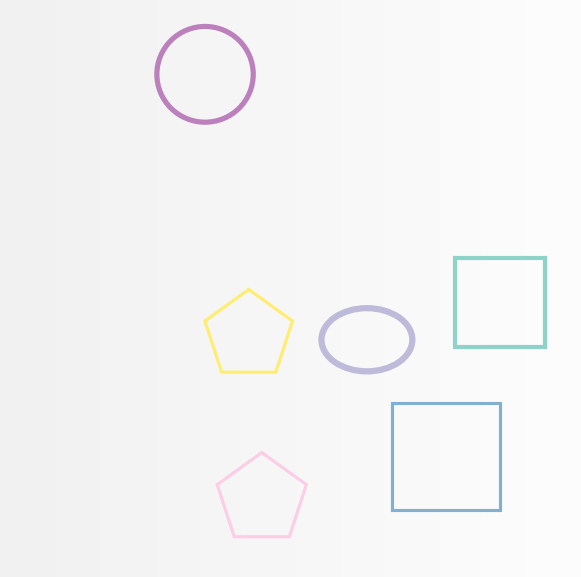[{"shape": "square", "thickness": 2, "radius": 0.39, "center": [0.86, 0.475]}, {"shape": "oval", "thickness": 3, "radius": 0.39, "center": [0.631, 0.411]}, {"shape": "square", "thickness": 1.5, "radius": 0.46, "center": [0.767, 0.209]}, {"shape": "pentagon", "thickness": 1.5, "radius": 0.4, "center": [0.45, 0.135]}, {"shape": "circle", "thickness": 2.5, "radius": 0.41, "center": [0.353, 0.87]}, {"shape": "pentagon", "thickness": 1.5, "radius": 0.4, "center": [0.428, 0.419]}]